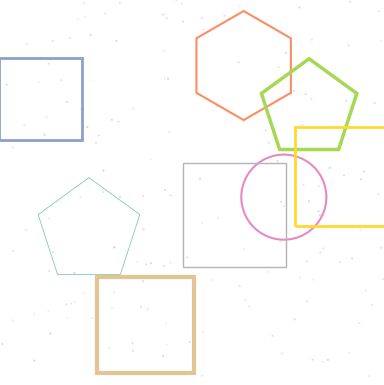[{"shape": "pentagon", "thickness": 0.5, "radius": 0.69, "center": [0.231, 0.4]}, {"shape": "hexagon", "thickness": 1.5, "radius": 0.71, "center": [0.633, 0.83]}, {"shape": "square", "thickness": 2, "radius": 0.53, "center": [0.105, 0.743]}, {"shape": "circle", "thickness": 1.5, "radius": 0.55, "center": [0.737, 0.488]}, {"shape": "pentagon", "thickness": 2.5, "radius": 0.65, "center": [0.803, 0.717]}, {"shape": "square", "thickness": 2, "radius": 0.64, "center": [0.894, 0.541]}, {"shape": "square", "thickness": 3, "radius": 0.63, "center": [0.378, 0.156]}, {"shape": "square", "thickness": 1, "radius": 0.67, "center": [0.609, 0.441]}]